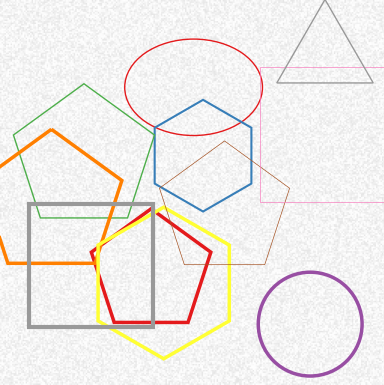[{"shape": "oval", "thickness": 1, "radius": 0.89, "center": [0.503, 0.773]}, {"shape": "pentagon", "thickness": 2.5, "radius": 0.82, "center": [0.392, 0.294]}, {"shape": "hexagon", "thickness": 1.5, "radius": 0.73, "center": [0.527, 0.596]}, {"shape": "pentagon", "thickness": 1, "radius": 0.96, "center": [0.218, 0.59]}, {"shape": "circle", "thickness": 2.5, "radius": 0.67, "center": [0.806, 0.158]}, {"shape": "pentagon", "thickness": 2.5, "radius": 0.96, "center": [0.134, 0.472]}, {"shape": "hexagon", "thickness": 2.5, "radius": 0.98, "center": [0.425, 0.265]}, {"shape": "pentagon", "thickness": 0.5, "radius": 0.89, "center": [0.583, 0.456]}, {"shape": "square", "thickness": 0.5, "radius": 0.87, "center": [0.85, 0.651]}, {"shape": "square", "thickness": 3, "radius": 0.8, "center": [0.237, 0.311]}, {"shape": "triangle", "thickness": 1, "radius": 0.72, "center": [0.844, 0.857]}]